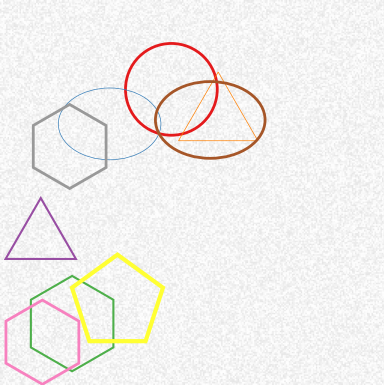[{"shape": "circle", "thickness": 2, "radius": 0.6, "center": [0.445, 0.768]}, {"shape": "oval", "thickness": 0.5, "radius": 0.67, "center": [0.285, 0.678]}, {"shape": "hexagon", "thickness": 1.5, "radius": 0.62, "center": [0.187, 0.159]}, {"shape": "triangle", "thickness": 1.5, "radius": 0.53, "center": [0.106, 0.38]}, {"shape": "triangle", "thickness": 0.5, "radius": 0.6, "center": [0.567, 0.694]}, {"shape": "pentagon", "thickness": 3, "radius": 0.62, "center": [0.305, 0.214]}, {"shape": "oval", "thickness": 2, "radius": 0.71, "center": [0.546, 0.688]}, {"shape": "hexagon", "thickness": 2, "radius": 0.55, "center": [0.11, 0.111]}, {"shape": "hexagon", "thickness": 2, "radius": 0.55, "center": [0.181, 0.62]}]